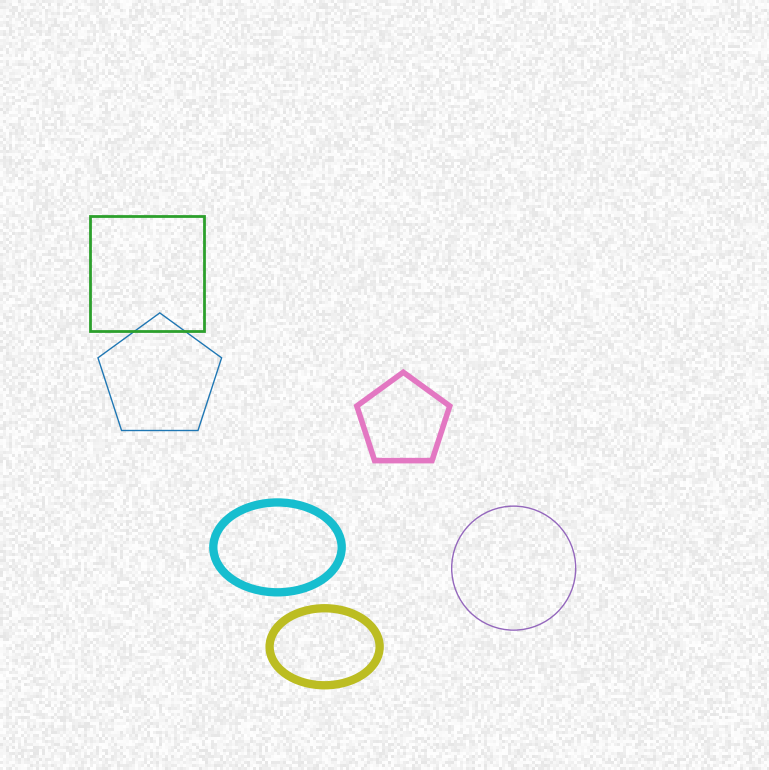[{"shape": "pentagon", "thickness": 0.5, "radius": 0.42, "center": [0.208, 0.509]}, {"shape": "square", "thickness": 1, "radius": 0.37, "center": [0.191, 0.645]}, {"shape": "circle", "thickness": 0.5, "radius": 0.4, "center": [0.667, 0.262]}, {"shape": "pentagon", "thickness": 2, "radius": 0.32, "center": [0.524, 0.453]}, {"shape": "oval", "thickness": 3, "radius": 0.36, "center": [0.422, 0.16]}, {"shape": "oval", "thickness": 3, "radius": 0.42, "center": [0.36, 0.289]}]